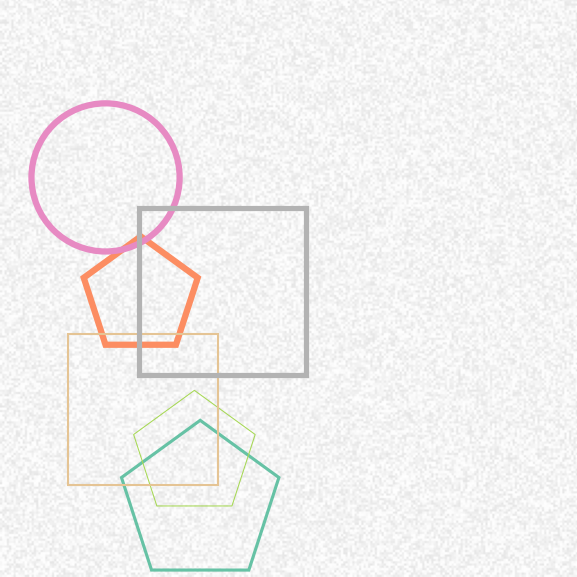[{"shape": "pentagon", "thickness": 1.5, "radius": 0.72, "center": [0.347, 0.128]}, {"shape": "pentagon", "thickness": 3, "radius": 0.52, "center": [0.244, 0.486]}, {"shape": "circle", "thickness": 3, "radius": 0.64, "center": [0.183, 0.692]}, {"shape": "pentagon", "thickness": 0.5, "radius": 0.55, "center": [0.337, 0.213]}, {"shape": "square", "thickness": 1, "radius": 0.65, "center": [0.247, 0.29]}, {"shape": "square", "thickness": 2.5, "radius": 0.72, "center": [0.385, 0.495]}]